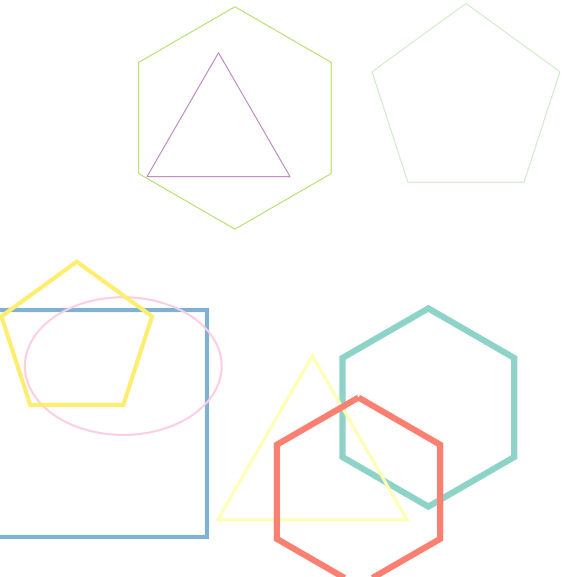[{"shape": "hexagon", "thickness": 3, "radius": 0.86, "center": [0.742, 0.294]}, {"shape": "triangle", "thickness": 1.5, "radius": 0.95, "center": [0.541, 0.194]}, {"shape": "hexagon", "thickness": 3, "radius": 0.82, "center": [0.621, 0.148]}, {"shape": "square", "thickness": 2, "radius": 0.98, "center": [0.163, 0.266]}, {"shape": "hexagon", "thickness": 0.5, "radius": 0.96, "center": [0.407, 0.795]}, {"shape": "oval", "thickness": 1, "radius": 0.85, "center": [0.213, 0.365]}, {"shape": "triangle", "thickness": 0.5, "radius": 0.72, "center": [0.378, 0.765]}, {"shape": "pentagon", "thickness": 0.5, "radius": 0.86, "center": [0.807, 0.822]}, {"shape": "pentagon", "thickness": 2, "radius": 0.69, "center": [0.133, 0.409]}]